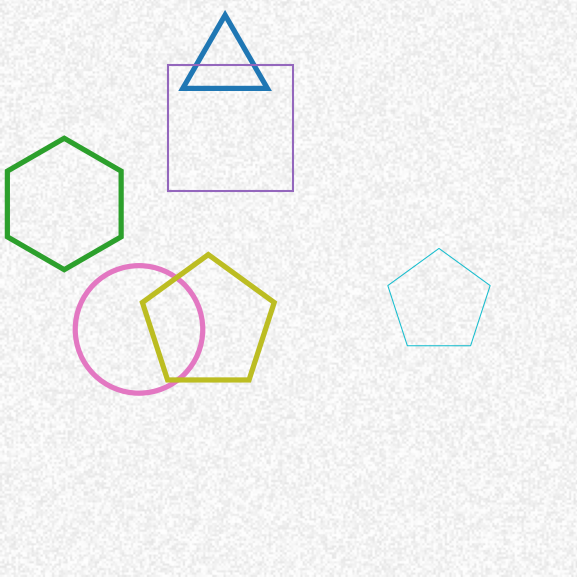[{"shape": "triangle", "thickness": 2.5, "radius": 0.42, "center": [0.39, 0.888]}, {"shape": "hexagon", "thickness": 2.5, "radius": 0.57, "center": [0.111, 0.646]}, {"shape": "square", "thickness": 1, "radius": 0.54, "center": [0.399, 0.778]}, {"shape": "circle", "thickness": 2.5, "radius": 0.55, "center": [0.241, 0.429]}, {"shape": "pentagon", "thickness": 2.5, "radius": 0.6, "center": [0.361, 0.438]}, {"shape": "pentagon", "thickness": 0.5, "radius": 0.47, "center": [0.76, 0.476]}]